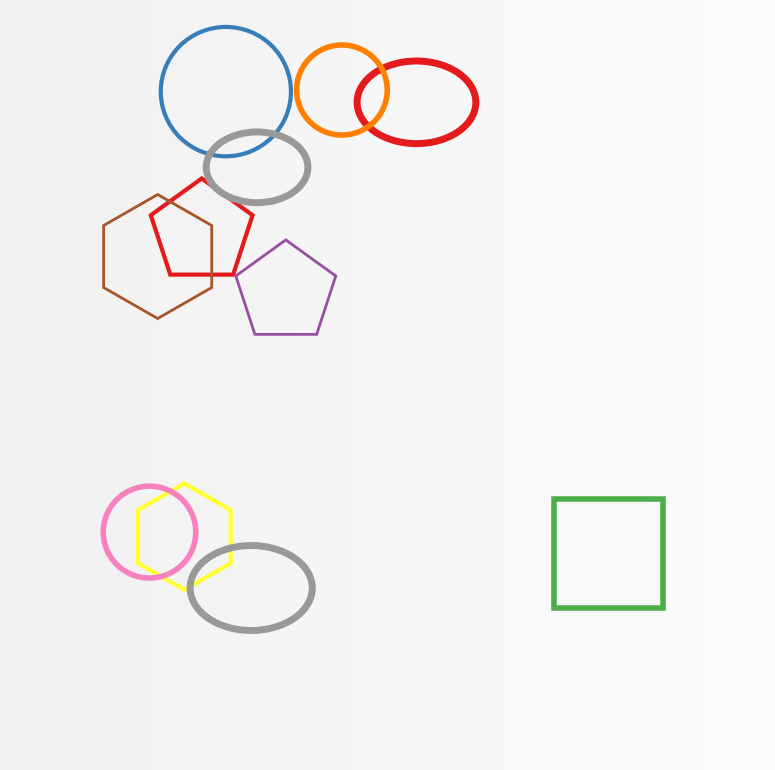[{"shape": "oval", "thickness": 2.5, "radius": 0.38, "center": [0.537, 0.867]}, {"shape": "pentagon", "thickness": 1.5, "radius": 0.35, "center": [0.26, 0.699]}, {"shape": "circle", "thickness": 1.5, "radius": 0.42, "center": [0.291, 0.881]}, {"shape": "square", "thickness": 2, "radius": 0.35, "center": [0.785, 0.281]}, {"shape": "pentagon", "thickness": 1, "radius": 0.34, "center": [0.369, 0.621]}, {"shape": "circle", "thickness": 2, "radius": 0.29, "center": [0.441, 0.883]}, {"shape": "hexagon", "thickness": 1.5, "radius": 0.35, "center": [0.238, 0.303]}, {"shape": "hexagon", "thickness": 1, "radius": 0.4, "center": [0.203, 0.667]}, {"shape": "circle", "thickness": 2, "radius": 0.3, "center": [0.193, 0.309]}, {"shape": "oval", "thickness": 2.5, "radius": 0.33, "center": [0.332, 0.783]}, {"shape": "oval", "thickness": 2.5, "radius": 0.39, "center": [0.324, 0.236]}]